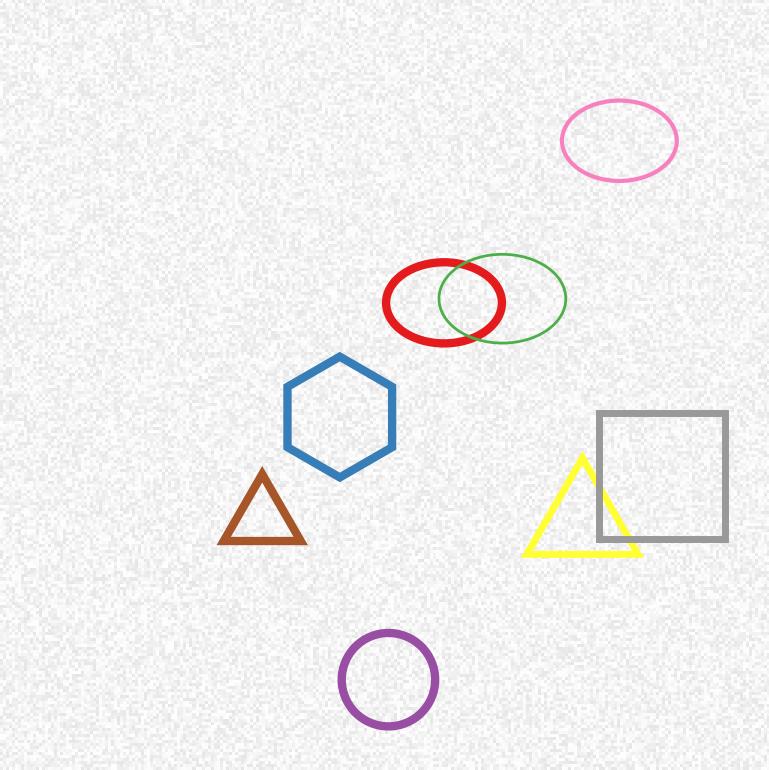[{"shape": "oval", "thickness": 3, "radius": 0.38, "center": [0.577, 0.607]}, {"shape": "hexagon", "thickness": 3, "radius": 0.39, "center": [0.441, 0.458]}, {"shape": "oval", "thickness": 1, "radius": 0.41, "center": [0.652, 0.612]}, {"shape": "circle", "thickness": 3, "radius": 0.3, "center": [0.504, 0.117]}, {"shape": "triangle", "thickness": 2.5, "radius": 0.42, "center": [0.756, 0.322]}, {"shape": "triangle", "thickness": 3, "radius": 0.29, "center": [0.341, 0.326]}, {"shape": "oval", "thickness": 1.5, "radius": 0.37, "center": [0.804, 0.817]}, {"shape": "square", "thickness": 2.5, "radius": 0.41, "center": [0.859, 0.382]}]